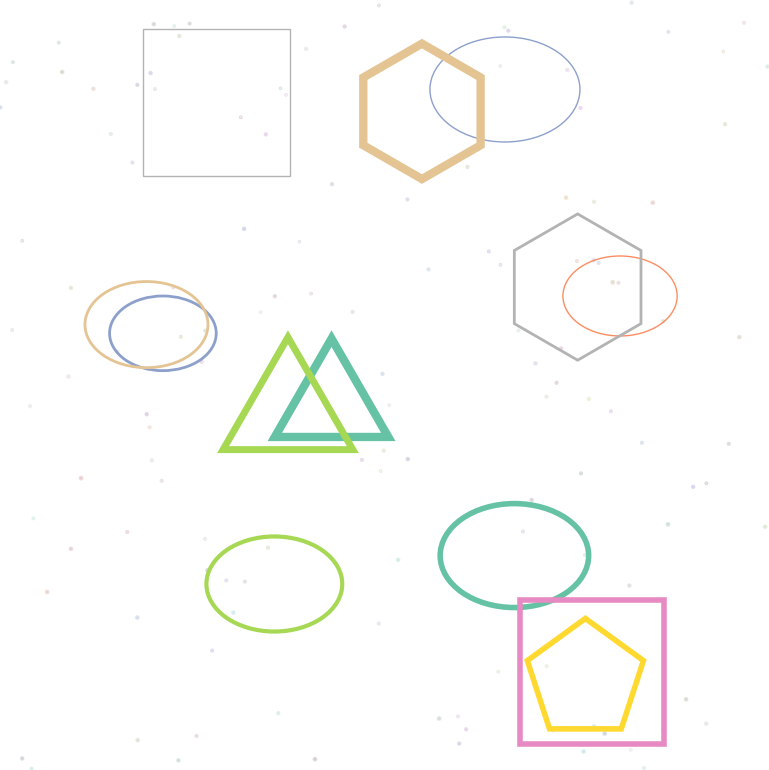[{"shape": "triangle", "thickness": 3, "radius": 0.43, "center": [0.431, 0.475]}, {"shape": "oval", "thickness": 2, "radius": 0.48, "center": [0.668, 0.278]}, {"shape": "oval", "thickness": 0.5, "radius": 0.37, "center": [0.805, 0.616]}, {"shape": "oval", "thickness": 0.5, "radius": 0.49, "center": [0.656, 0.884]}, {"shape": "oval", "thickness": 1, "radius": 0.35, "center": [0.212, 0.567]}, {"shape": "square", "thickness": 2, "radius": 0.47, "center": [0.769, 0.127]}, {"shape": "triangle", "thickness": 2.5, "radius": 0.49, "center": [0.374, 0.465]}, {"shape": "oval", "thickness": 1.5, "radius": 0.44, "center": [0.356, 0.242]}, {"shape": "pentagon", "thickness": 2, "radius": 0.4, "center": [0.76, 0.118]}, {"shape": "hexagon", "thickness": 3, "radius": 0.44, "center": [0.548, 0.855]}, {"shape": "oval", "thickness": 1, "radius": 0.4, "center": [0.19, 0.578]}, {"shape": "hexagon", "thickness": 1, "radius": 0.47, "center": [0.75, 0.627]}, {"shape": "square", "thickness": 0.5, "radius": 0.48, "center": [0.282, 0.867]}]